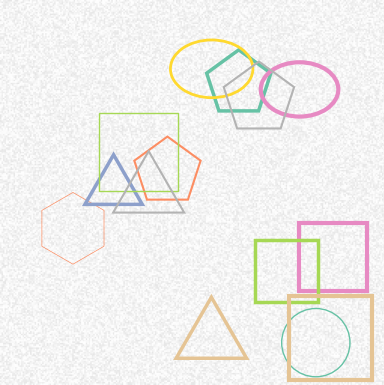[{"shape": "circle", "thickness": 1, "radius": 0.44, "center": [0.82, 0.11]}, {"shape": "pentagon", "thickness": 2.5, "radius": 0.44, "center": [0.62, 0.783]}, {"shape": "hexagon", "thickness": 0.5, "radius": 0.47, "center": [0.189, 0.407]}, {"shape": "pentagon", "thickness": 1.5, "radius": 0.45, "center": [0.435, 0.555]}, {"shape": "triangle", "thickness": 2.5, "radius": 0.43, "center": [0.295, 0.512]}, {"shape": "square", "thickness": 3, "radius": 0.44, "center": [0.865, 0.332]}, {"shape": "oval", "thickness": 3, "radius": 0.5, "center": [0.778, 0.768]}, {"shape": "square", "thickness": 1, "radius": 0.51, "center": [0.36, 0.605]}, {"shape": "square", "thickness": 2.5, "radius": 0.41, "center": [0.744, 0.296]}, {"shape": "oval", "thickness": 2, "radius": 0.54, "center": [0.55, 0.821]}, {"shape": "square", "thickness": 3, "radius": 0.54, "center": [0.858, 0.122]}, {"shape": "triangle", "thickness": 2.5, "radius": 0.53, "center": [0.549, 0.122]}, {"shape": "triangle", "thickness": 1.5, "radius": 0.53, "center": [0.386, 0.501]}, {"shape": "pentagon", "thickness": 1.5, "radius": 0.48, "center": [0.672, 0.744]}]